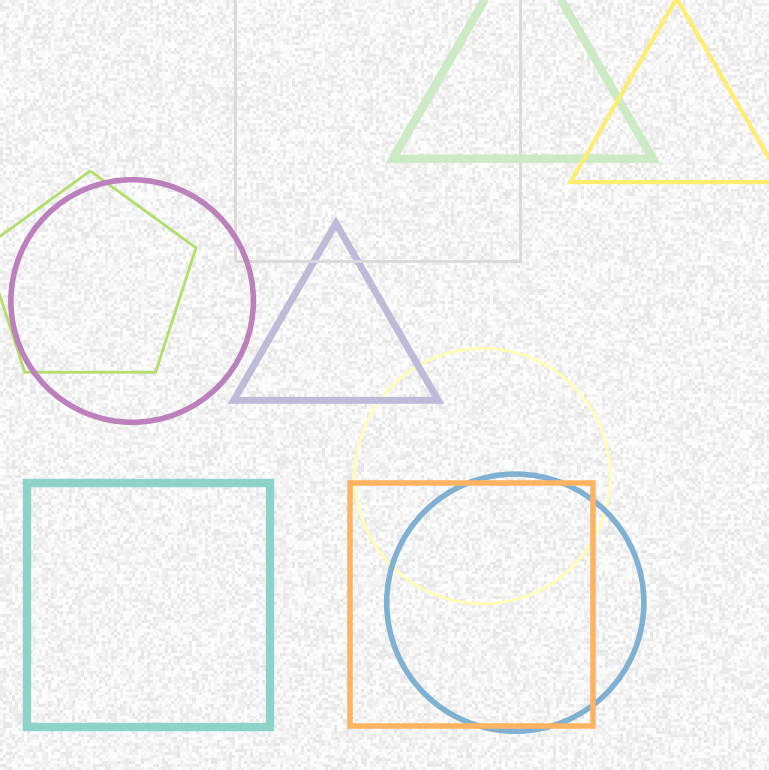[{"shape": "square", "thickness": 3, "radius": 0.79, "center": [0.193, 0.214]}, {"shape": "circle", "thickness": 1, "radius": 0.83, "center": [0.627, 0.382]}, {"shape": "triangle", "thickness": 2.5, "radius": 0.77, "center": [0.436, 0.557]}, {"shape": "circle", "thickness": 2, "radius": 0.84, "center": [0.669, 0.217]}, {"shape": "square", "thickness": 2, "radius": 0.79, "center": [0.612, 0.214]}, {"shape": "pentagon", "thickness": 1, "radius": 0.72, "center": [0.117, 0.634]}, {"shape": "square", "thickness": 1, "radius": 0.92, "center": [0.49, 0.845]}, {"shape": "circle", "thickness": 2, "radius": 0.79, "center": [0.172, 0.609]}, {"shape": "triangle", "thickness": 3, "radius": 0.97, "center": [0.679, 0.891]}, {"shape": "triangle", "thickness": 1.5, "radius": 0.8, "center": [0.879, 0.843]}]